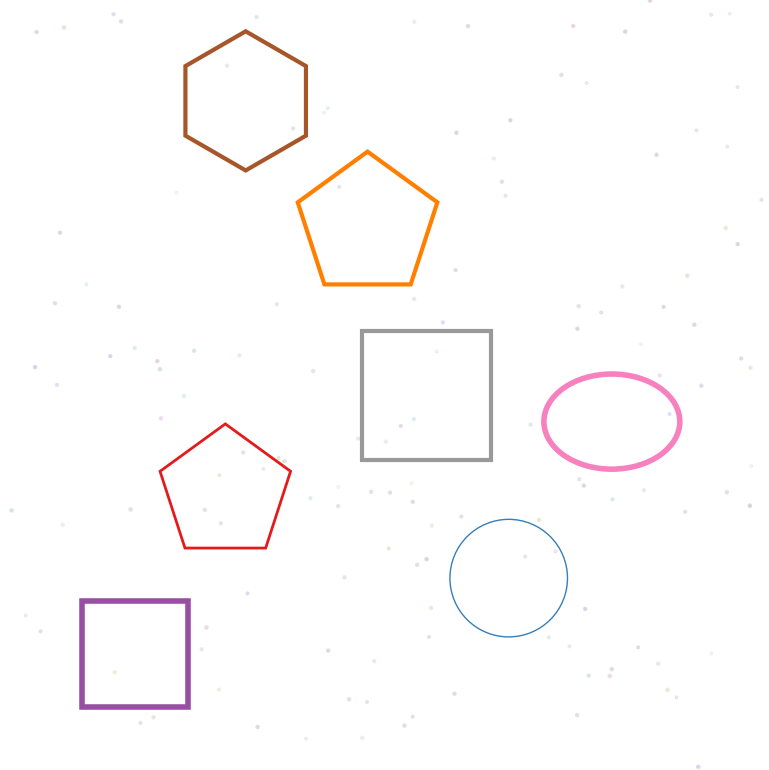[{"shape": "pentagon", "thickness": 1, "radius": 0.45, "center": [0.293, 0.36]}, {"shape": "circle", "thickness": 0.5, "radius": 0.38, "center": [0.661, 0.249]}, {"shape": "square", "thickness": 2, "radius": 0.34, "center": [0.175, 0.15]}, {"shape": "pentagon", "thickness": 1.5, "radius": 0.48, "center": [0.477, 0.708]}, {"shape": "hexagon", "thickness": 1.5, "radius": 0.45, "center": [0.319, 0.869]}, {"shape": "oval", "thickness": 2, "radius": 0.44, "center": [0.795, 0.452]}, {"shape": "square", "thickness": 1.5, "radius": 0.42, "center": [0.554, 0.486]}]